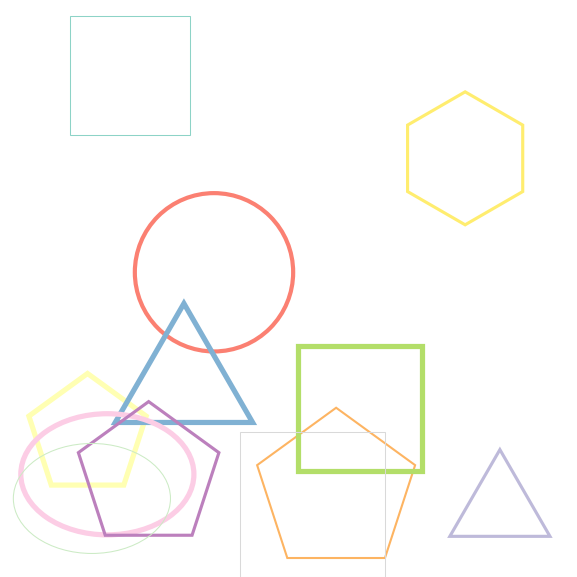[{"shape": "square", "thickness": 0.5, "radius": 0.52, "center": [0.225, 0.869]}, {"shape": "pentagon", "thickness": 2.5, "radius": 0.53, "center": [0.152, 0.246]}, {"shape": "triangle", "thickness": 1.5, "radius": 0.5, "center": [0.866, 0.12]}, {"shape": "circle", "thickness": 2, "radius": 0.69, "center": [0.371, 0.528]}, {"shape": "triangle", "thickness": 2.5, "radius": 0.69, "center": [0.318, 0.336]}, {"shape": "pentagon", "thickness": 1, "radius": 0.72, "center": [0.582, 0.149]}, {"shape": "square", "thickness": 2.5, "radius": 0.54, "center": [0.623, 0.292]}, {"shape": "oval", "thickness": 2.5, "radius": 0.75, "center": [0.186, 0.178]}, {"shape": "square", "thickness": 0.5, "radius": 0.63, "center": [0.541, 0.126]}, {"shape": "pentagon", "thickness": 1.5, "radius": 0.64, "center": [0.257, 0.176]}, {"shape": "oval", "thickness": 0.5, "radius": 0.68, "center": [0.159, 0.136]}, {"shape": "hexagon", "thickness": 1.5, "radius": 0.58, "center": [0.805, 0.725]}]